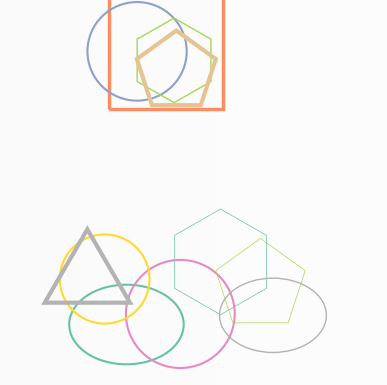[{"shape": "hexagon", "thickness": 0.5, "radius": 0.69, "center": [0.569, 0.32]}, {"shape": "oval", "thickness": 1.5, "radius": 0.74, "center": [0.326, 0.157]}, {"shape": "square", "thickness": 2.5, "radius": 0.74, "center": [0.428, 0.863]}, {"shape": "circle", "thickness": 1.5, "radius": 0.64, "center": [0.354, 0.867]}, {"shape": "circle", "thickness": 1.5, "radius": 0.7, "center": [0.465, 0.185]}, {"shape": "hexagon", "thickness": 1, "radius": 0.55, "center": [0.449, 0.843]}, {"shape": "pentagon", "thickness": 0.5, "radius": 0.61, "center": [0.672, 0.26]}, {"shape": "circle", "thickness": 1.5, "radius": 0.58, "center": [0.27, 0.275]}, {"shape": "pentagon", "thickness": 3, "radius": 0.54, "center": [0.455, 0.814]}, {"shape": "oval", "thickness": 1, "radius": 0.69, "center": [0.704, 0.181]}, {"shape": "triangle", "thickness": 3, "radius": 0.63, "center": [0.225, 0.277]}]